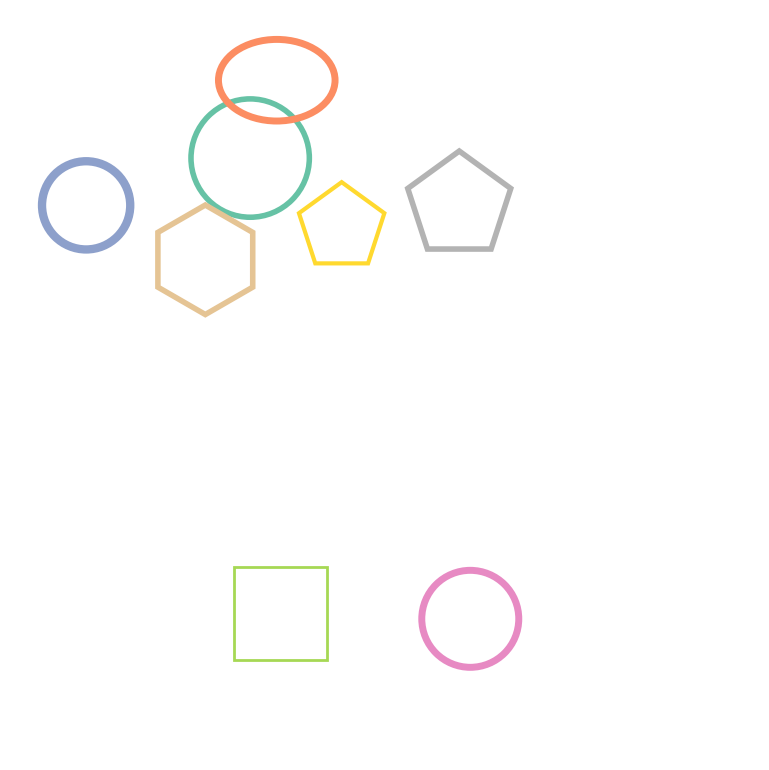[{"shape": "circle", "thickness": 2, "radius": 0.38, "center": [0.325, 0.795]}, {"shape": "oval", "thickness": 2.5, "radius": 0.38, "center": [0.359, 0.896]}, {"shape": "circle", "thickness": 3, "radius": 0.29, "center": [0.112, 0.733]}, {"shape": "circle", "thickness": 2.5, "radius": 0.31, "center": [0.611, 0.196]}, {"shape": "square", "thickness": 1, "radius": 0.3, "center": [0.364, 0.203]}, {"shape": "pentagon", "thickness": 1.5, "radius": 0.29, "center": [0.444, 0.705]}, {"shape": "hexagon", "thickness": 2, "radius": 0.36, "center": [0.267, 0.663]}, {"shape": "pentagon", "thickness": 2, "radius": 0.35, "center": [0.596, 0.733]}]